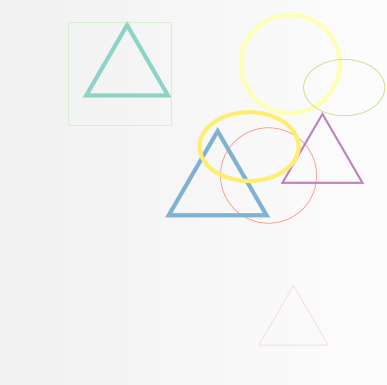[{"shape": "triangle", "thickness": 3, "radius": 0.61, "center": [0.328, 0.813]}, {"shape": "circle", "thickness": 3, "radius": 0.64, "center": [0.749, 0.834]}, {"shape": "circle", "thickness": 0.5, "radius": 0.62, "center": [0.693, 0.544]}, {"shape": "triangle", "thickness": 3, "radius": 0.73, "center": [0.562, 0.514]}, {"shape": "oval", "thickness": 0.5, "radius": 0.52, "center": [0.888, 0.773]}, {"shape": "triangle", "thickness": 0.5, "radius": 0.52, "center": [0.757, 0.155]}, {"shape": "triangle", "thickness": 1.5, "radius": 0.6, "center": [0.832, 0.585]}, {"shape": "square", "thickness": 0.5, "radius": 0.67, "center": [0.307, 0.809]}, {"shape": "oval", "thickness": 3, "radius": 0.64, "center": [0.643, 0.619]}]